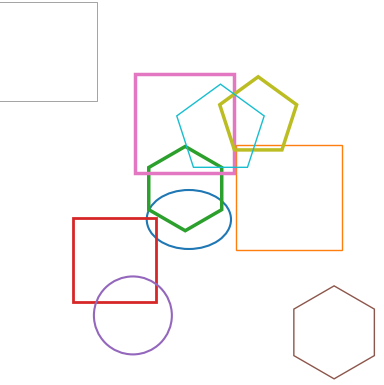[{"shape": "oval", "thickness": 1.5, "radius": 0.55, "center": [0.491, 0.43]}, {"shape": "square", "thickness": 1, "radius": 0.69, "center": [0.751, 0.487]}, {"shape": "hexagon", "thickness": 2.5, "radius": 0.55, "center": [0.481, 0.51]}, {"shape": "square", "thickness": 2, "radius": 0.54, "center": [0.297, 0.324]}, {"shape": "circle", "thickness": 1.5, "radius": 0.51, "center": [0.345, 0.181]}, {"shape": "hexagon", "thickness": 1, "radius": 0.6, "center": [0.868, 0.137]}, {"shape": "square", "thickness": 2.5, "radius": 0.65, "center": [0.48, 0.679]}, {"shape": "square", "thickness": 0.5, "radius": 0.64, "center": [0.123, 0.866]}, {"shape": "pentagon", "thickness": 2.5, "radius": 0.53, "center": [0.671, 0.696]}, {"shape": "pentagon", "thickness": 1, "radius": 0.6, "center": [0.573, 0.662]}]